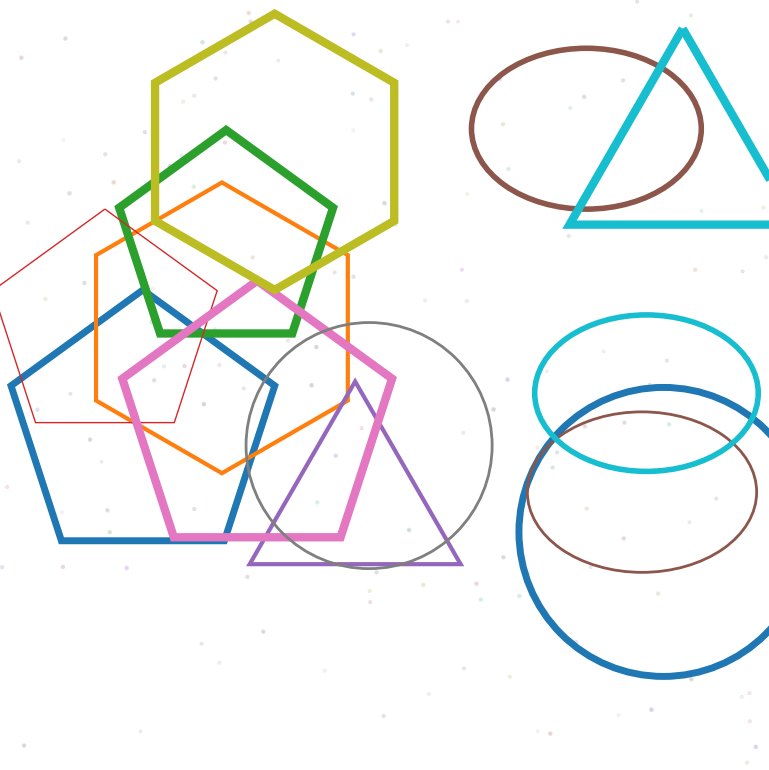[{"shape": "circle", "thickness": 2.5, "radius": 0.94, "center": [0.862, 0.309]}, {"shape": "pentagon", "thickness": 2.5, "radius": 0.9, "center": [0.186, 0.443]}, {"shape": "hexagon", "thickness": 1.5, "radius": 0.94, "center": [0.288, 0.574]}, {"shape": "pentagon", "thickness": 3, "radius": 0.73, "center": [0.294, 0.685]}, {"shape": "pentagon", "thickness": 0.5, "radius": 0.77, "center": [0.136, 0.575]}, {"shape": "triangle", "thickness": 1.5, "radius": 0.79, "center": [0.461, 0.346]}, {"shape": "oval", "thickness": 1, "radius": 0.74, "center": [0.834, 0.361]}, {"shape": "oval", "thickness": 2, "radius": 0.75, "center": [0.762, 0.833]}, {"shape": "pentagon", "thickness": 3, "radius": 0.92, "center": [0.334, 0.451]}, {"shape": "circle", "thickness": 1, "radius": 0.8, "center": [0.479, 0.421]}, {"shape": "hexagon", "thickness": 3, "radius": 0.9, "center": [0.357, 0.803]}, {"shape": "triangle", "thickness": 3, "radius": 0.85, "center": [0.887, 0.793]}, {"shape": "oval", "thickness": 2, "radius": 0.73, "center": [0.84, 0.489]}]